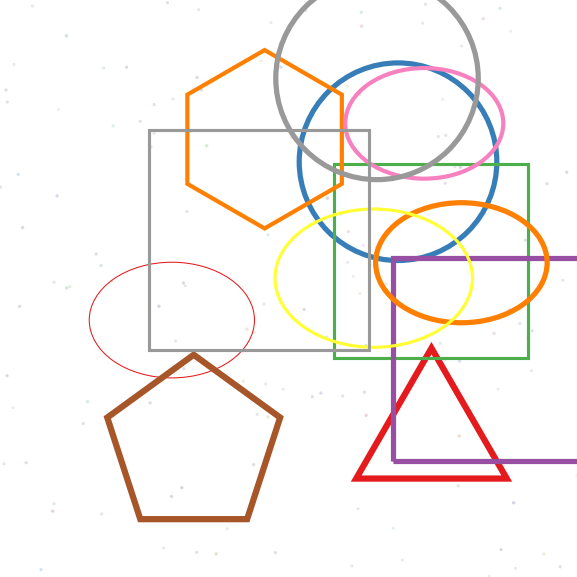[{"shape": "oval", "thickness": 0.5, "radius": 0.72, "center": [0.298, 0.445]}, {"shape": "triangle", "thickness": 3, "radius": 0.75, "center": [0.747, 0.246]}, {"shape": "circle", "thickness": 2.5, "radius": 0.86, "center": [0.689, 0.719]}, {"shape": "square", "thickness": 1.5, "radius": 0.84, "center": [0.747, 0.547]}, {"shape": "square", "thickness": 2.5, "radius": 0.88, "center": [0.857, 0.377]}, {"shape": "hexagon", "thickness": 2, "radius": 0.77, "center": [0.458, 0.758]}, {"shape": "oval", "thickness": 2.5, "radius": 0.74, "center": [0.799, 0.544]}, {"shape": "oval", "thickness": 1.5, "radius": 0.85, "center": [0.647, 0.517]}, {"shape": "pentagon", "thickness": 3, "radius": 0.79, "center": [0.335, 0.227]}, {"shape": "oval", "thickness": 2, "radius": 0.68, "center": [0.735, 0.786]}, {"shape": "square", "thickness": 1.5, "radius": 0.95, "center": [0.449, 0.583]}, {"shape": "circle", "thickness": 2.5, "radius": 0.88, "center": [0.653, 0.863]}]